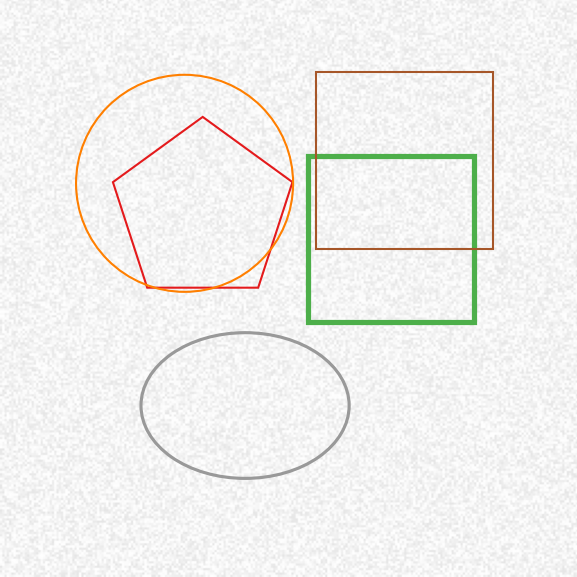[{"shape": "pentagon", "thickness": 1, "radius": 0.82, "center": [0.351, 0.633]}, {"shape": "square", "thickness": 2.5, "radius": 0.72, "center": [0.677, 0.585]}, {"shape": "circle", "thickness": 1, "radius": 0.94, "center": [0.32, 0.682]}, {"shape": "square", "thickness": 1, "radius": 0.77, "center": [0.7, 0.721]}, {"shape": "oval", "thickness": 1.5, "radius": 0.9, "center": [0.424, 0.297]}]